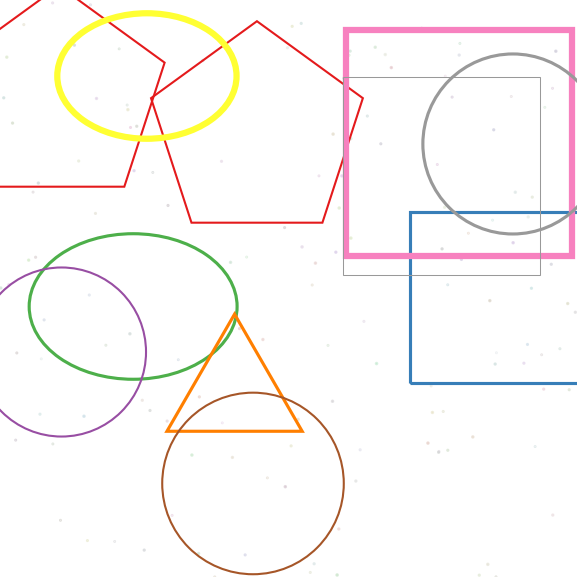[{"shape": "pentagon", "thickness": 1, "radius": 0.96, "center": [0.445, 0.77]}, {"shape": "pentagon", "thickness": 1, "radius": 0.96, "center": [0.102, 0.831]}, {"shape": "square", "thickness": 1.5, "radius": 0.74, "center": [0.858, 0.484]}, {"shape": "oval", "thickness": 1.5, "radius": 0.9, "center": [0.231, 0.468]}, {"shape": "circle", "thickness": 1, "radius": 0.73, "center": [0.106, 0.39]}, {"shape": "triangle", "thickness": 1.5, "radius": 0.68, "center": [0.406, 0.32]}, {"shape": "oval", "thickness": 3, "radius": 0.78, "center": [0.254, 0.868]}, {"shape": "circle", "thickness": 1, "radius": 0.79, "center": [0.438, 0.162]}, {"shape": "square", "thickness": 3, "radius": 0.98, "center": [0.795, 0.751]}, {"shape": "circle", "thickness": 1.5, "radius": 0.78, "center": [0.888, 0.75]}, {"shape": "square", "thickness": 0.5, "radius": 0.85, "center": [0.765, 0.694]}]